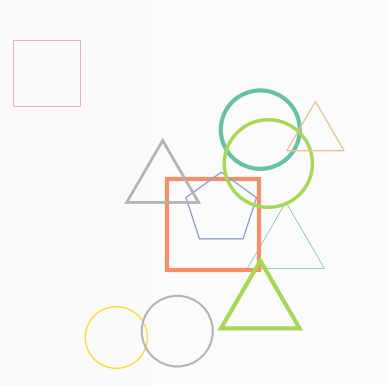[{"shape": "triangle", "thickness": 0.5, "radius": 0.57, "center": [0.738, 0.36]}, {"shape": "circle", "thickness": 3, "radius": 0.51, "center": [0.672, 0.663]}, {"shape": "square", "thickness": 3, "radius": 0.59, "center": [0.549, 0.417]}, {"shape": "pentagon", "thickness": 1, "radius": 0.48, "center": [0.571, 0.457]}, {"shape": "square", "thickness": 0.5, "radius": 0.43, "center": [0.12, 0.811]}, {"shape": "circle", "thickness": 2.5, "radius": 0.57, "center": [0.693, 0.575]}, {"shape": "triangle", "thickness": 3, "radius": 0.59, "center": [0.672, 0.206]}, {"shape": "circle", "thickness": 1, "radius": 0.4, "center": [0.3, 0.123]}, {"shape": "triangle", "thickness": 1, "radius": 0.43, "center": [0.814, 0.651]}, {"shape": "triangle", "thickness": 2, "radius": 0.54, "center": [0.42, 0.528]}, {"shape": "circle", "thickness": 1.5, "radius": 0.46, "center": [0.457, 0.14]}]